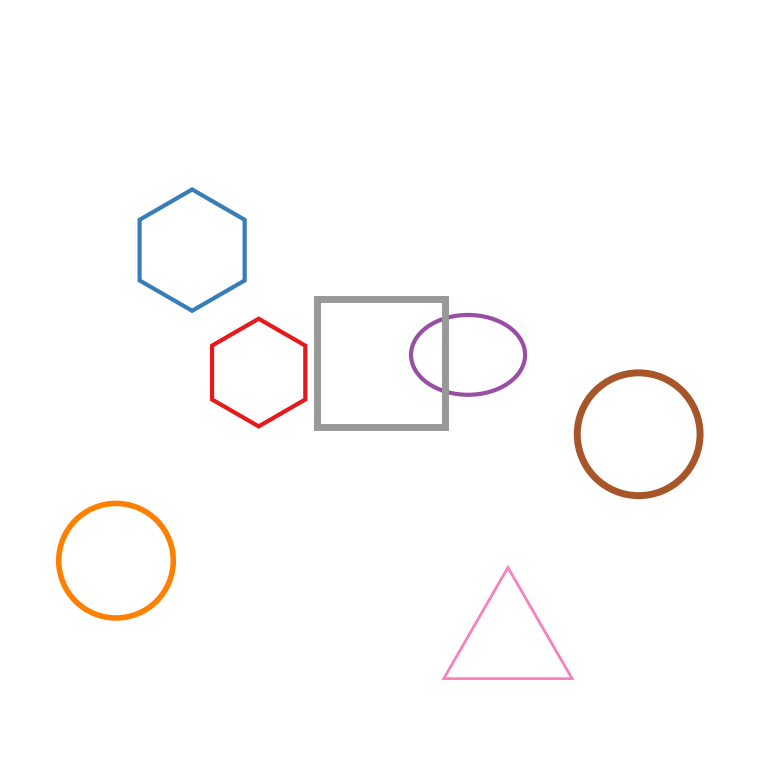[{"shape": "hexagon", "thickness": 1.5, "radius": 0.35, "center": [0.336, 0.516]}, {"shape": "hexagon", "thickness": 1.5, "radius": 0.39, "center": [0.25, 0.675]}, {"shape": "oval", "thickness": 1.5, "radius": 0.37, "center": [0.608, 0.539]}, {"shape": "circle", "thickness": 2, "radius": 0.37, "center": [0.151, 0.272]}, {"shape": "circle", "thickness": 2.5, "radius": 0.4, "center": [0.829, 0.436]}, {"shape": "triangle", "thickness": 1, "radius": 0.48, "center": [0.66, 0.167]}, {"shape": "square", "thickness": 2.5, "radius": 0.41, "center": [0.495, 0.529]}]